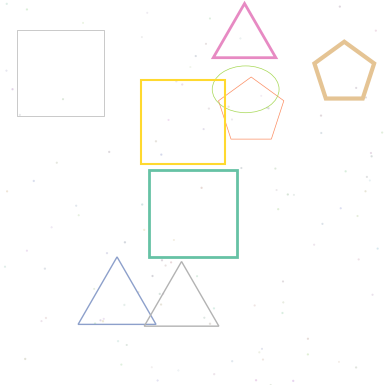[{"shape": "square", "thickness": 2, "radius": 0.57, "center": [0.501, 0.445]}, {"shape": "pentagon", "thickness": 0.5, "radius": 0.45, "center": [0.652, 0.711]}, {"shape": "triangle", "thickness": 1, "radius": 0.58, "center": [0.304, 0.216]}, {"shape": "triangle", "thickness": 2, "radius": 0.47, "center": [0.635, 0.897]}, {"shape": "oval", "thickness": 0.5, "radius": 0.43, "center": [0.638, 0.768]}, {"shape": "square", "thickness": 1.5, "radius": 0.54, "center": [0.474, 0.684]}, {"shape": "pentagon", "thickness": 3, "radius": 0.41, "center": [0.894, 0.81]}, {"shape": "square", "thickness": 0.5, "radius": 0.56, "center": [0.157, 0.81]}, {"shape": "triangle", "thickness": 1, "radius": 0.56, "center": [0.472, 0.209]}]